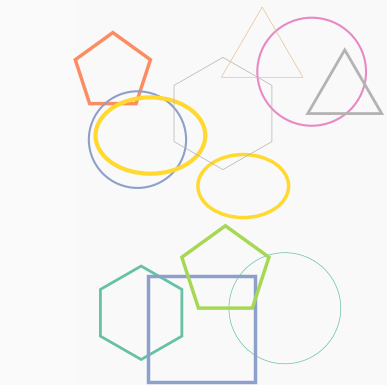[{"shape": "hexagon", "thickness": 2, "radius": 0.61, "center": [0.364, 0.188]}, {"shape": "circle", "thickness": 0.5, "radius": 0.72, "center": [0.735, 0.199]}, {"shape": "pentagon", "thickness": 2.5, "radius": 0.51, "center": [0.291, 0.813]}, {"shape": "square", "thickness": 2.5, "radius": 0.69, "center": [0.521, 0.147]}, {"shape": "circle", "thickness": 1.5, "radius": 0.63, "center": [0.355, 0.637]}, {"shape": "circle", "thickness": 1.5, "radius": 0.7, "center": [0.804, 0.814]}, {"shape": "pentagon", "thickness": 2.5, "radius": 0.59, "center": [0.582, 0.295]}, {"shape": "oval", "thickness": 2.5, "radius": 0.58, "center": [0.628, 0.517]}, {"shape": "oval", "thickness": 3, "radius": 0.71, "center": [0.388, 0.648]}, {"shape": "triangle", "thickness": 0.5, "radius": 0.61, "center": [0.677, 0.86]}, {"shape": "hexagon", "thickness": 0.5, "radius": 0.73, "center": [0.575, 0.705]}, {"shape": "triangle", "thickness": 2, "radius": 0.55, "center": [0.89, 0.76]}]